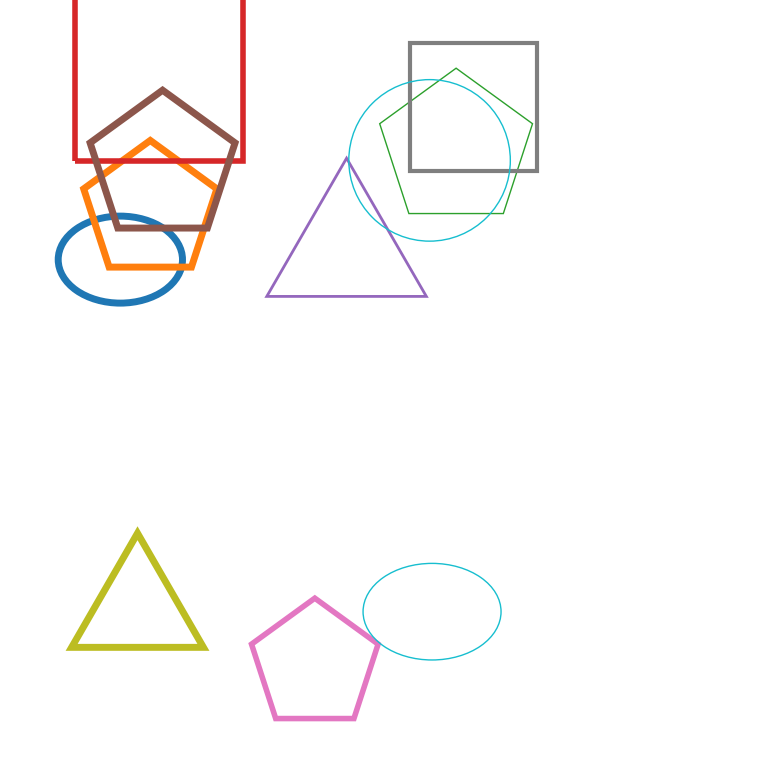[{"shape": "oval", "thickness": 2.5, "radius": 0.4, "center": [0.156, 0.663]}, {"shape": "pentagon", "thickness": 2.5, "radius": 0.45, "center": [0.195, 0.727]}, {"shape": "pentagon", "thickness": 0.5, "radius": 0.52, "center": [0.592, 0.807]}, {"shape": "square", "thickness": 2, "radius": 0.55, "center": [0.206, 0.9]}, {"shape": "triangle", "thickness": 1, "radius": 0.6, "center": [0.45, 0.675]}, {"shape": "pentagon", "thickness": 2.5, "radius": 0.49, "center": [0.211, 0.784]}, {"shape": "pentagon", "thickness": 2, "radius": 0.43, "center": [0.409, 0.137]}, {"shape": "square", "thickness": 1.5, "radius": 0.41, "center": [0.615, 0.861]}, {"shape": "triangle", "thickness": 2.5, "radius": 0.49, "center": [0.179, 0.209]}, {"shape": "circle", "thickness": 0.5, "radius": 0.52, "center": [0.558, 0.792]}, {"shape": "oval", "thickness": 0.5, "radius": 0.45, "center": [0.561, 0.206]}]